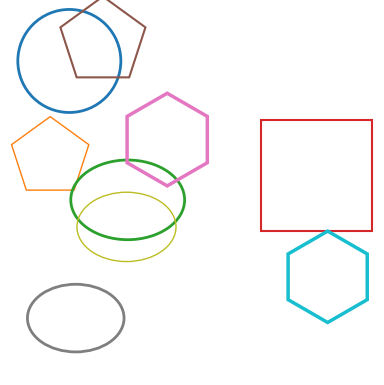[{"shape": "circle", "thickness": 2, "radius": 0.67, "center": [0.18, 0.842]}, {"shape": "pentagon", "thickness": 1, "radius": 0.53, "center": [0.13, 0.592]}, {"shape": "oval", "thickness": 2, "radius": 0.74, "center": [0.332, 0.481]}, {"shape": "square", "thickness": 1.5, "radius": 0.72, "center": [0.822, 0.544]}, {"shape": "pentagon", "thickness": 1.5, "radius": 0.58, "center": [0.267, 0.893]}, {"shape": "hexagon", "thickness": 2.5, "radius": 0.6, "center": [0.434, 0.637]}, {"shape": "oval", "thickness": 2, "radius": 0.63, "center": [0.197, 0.174]}, {"shape": "oval", "thickness": 1, "radius": 0.64, "center": [0.329, 0.411]}, {"shape": "hexagon", "thickness": 2.5, "radius": 0.59, "center": [0.851, 0.281]}]